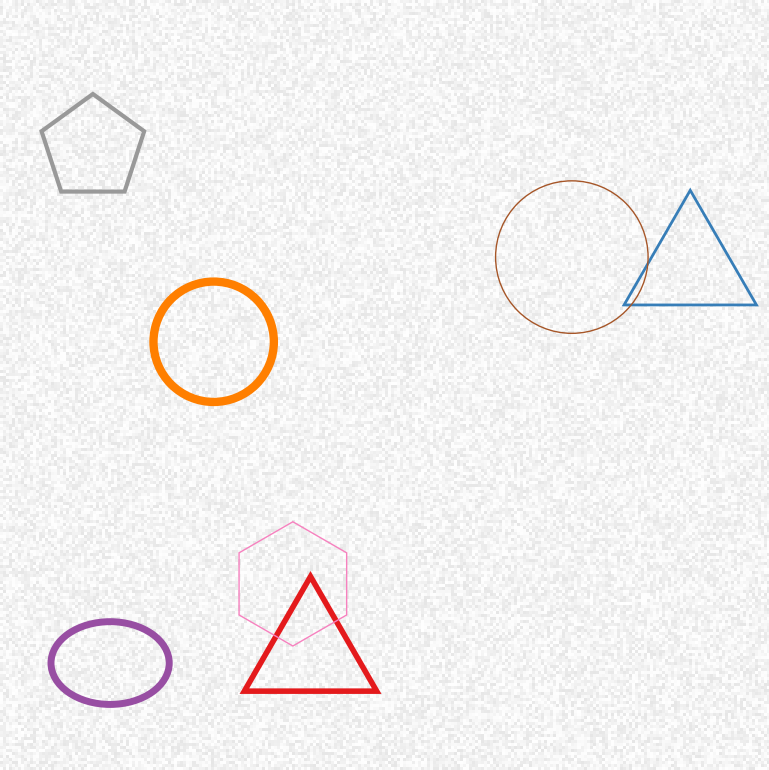[{"shape": "triangle", "thickness": 2, "radius": 0.5, "center": [0.403, 0.152]}, {"shape": "triangle", "thickness": 1, "radius": 0.5, "center": [0.896, 0.654]}, {"shape": "oval", "thickness": 2.5, "radius": 0.38, "center": [0.143, 0.139]}, {"shape": "circle", "thickness": 3, "radius": 0.39, "center": [0.278, 0.556]}, {"shape": "circle", "thickness": 0.5, "radius": 0.5, "center": [0.743, 0.666]}, {"shape": "hexagon", "thickness": 0.5, "radius": 0.4, "center": [0.38, 0.242]}, {"shape": "pentagon", "thickness": 1.5, "radius": 0.35, "center": [0.121, 0.808]}]